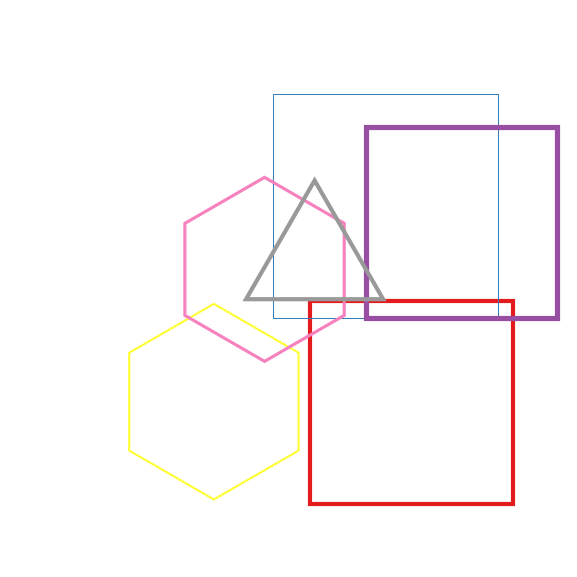[{"shape": "square", "thickness": 2, "radius": 0.88, "center": [0.713, 0.302]}, {"shape": "square", "thickness": 0.5, "radius": 0.97, "center": [0.668, 0.642]}, {"shape": "square", "thickness": 2.5, "radius": 0.83, "center": [0.798, 0.613]}, {"shape": "hexagon", "thickness": 1, "radius": 0.85, "center": [0.37, 0.304]}, {"shape": "hexagon", "thickness": 1.5, "radius": 0.8, "center": [0.458, 0.533]}, {"shape": "triangle", "thickness": 2, "radius": 0.69, "center": [0.545, 0.55]}]